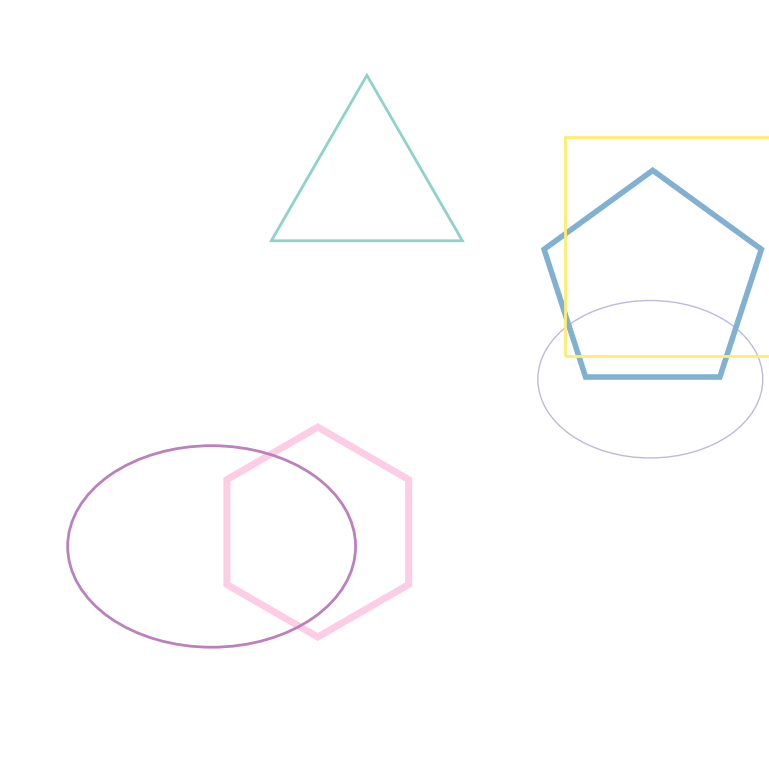[{"shape": "triangle", "thickness": 1, "radius": 0.72, "center": [0.476, 0.759]}, {"shape": "oval", "thickness": 0.5, "radius": 0.73, "center": [0.845, 0.507]}, {"shape": "pentagon", "thickness": 2, "radius": 0.74, "center": [0.848, 0.63]}, {"shape": "hexagon", "thickness": 2.5, "radius": 0.68, "center": [0.413, 0.309]}, {"shape": "oval", "thickness": 1, "radius": 0.93, "center": [0.275, 0.29]}, {"shape": "square", "thickness": 1, "radius": 0.71, "center": [0.875, 0.68]}]